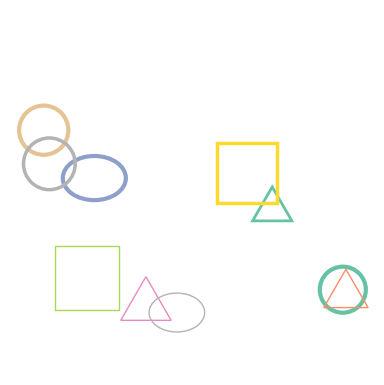[{"shape": "triangle", "thickness": 2, "radius": 0.29, "center": [0.707, 0.456]}, {"shape": "circle", "thickness": 3, "radius": 0.3, "center": [0.89, 0.248]}, {"shape": "triangle", "thickness": 1, "radius": 0.33, "center": [0.898, 0.234]}, {"shape": "oval", "thickness": 3, "radius": 0.41, "center": [0.245, 0.537]}, {"shape": "triangle", "thickness": 1, "radius": 0.38, "center": [0.379, 0.206]}, {"shape": "square", "thickness": 1, "radius": 0.41, "center": [0.225, 0.278]}, {"shape": "square", "thickness": 2.5, "radius": 0.39, "center": [0.641, 0.551]}, {"shape": "circle", "thickness": 3, "radius": 0.32, "center": [0.114, 0.662]}, {"shape": "circle", "thickness": 2.5, "radius": 0.34, "center": [0.128, 0.575]}, {"shape": "oval", "thickness": 1, "radius": 0.36, "center": [0.459, 0.188]}]